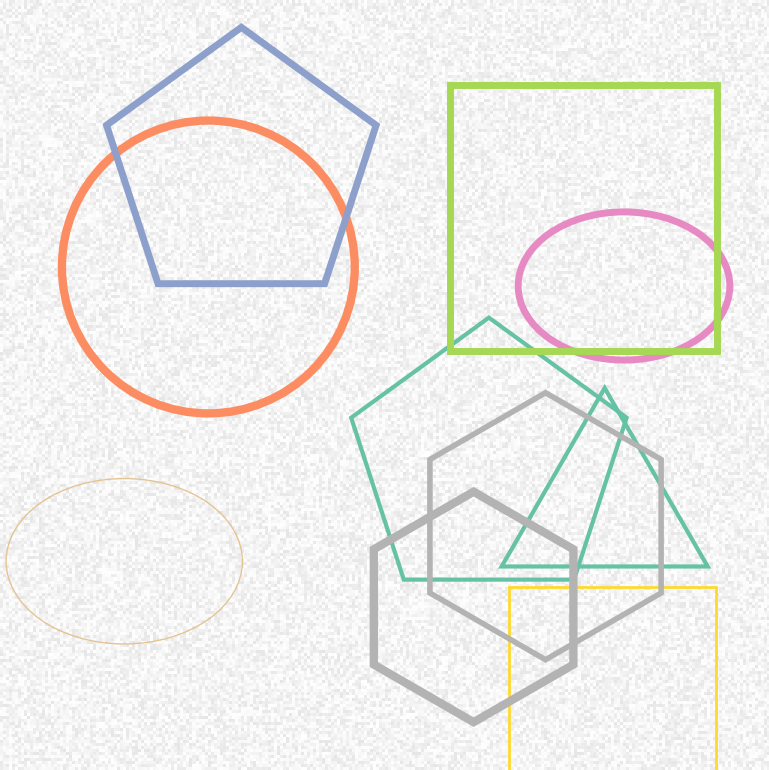[{"shape": "triangle", "thickness": 1.5, "radius": 0.77, "center": [0.785, 0.342]}, {"shape": "pentagon", "thickness": 1.5, "radius": 0.94, "center": [0.635, 0.399]}, {"shape": "circle", "thickness": 3, "radius": 0.95, "center": [0.271, 0.653]}, {"shape": "pentagon", "thickness": 2.5, "radius": 0.92, "center": [0.313, 0.78]}, {"shape": "oval", "thickness": 2.5, "radius": 0.69, "center": [0.81, 0.629]}, {"shape": "square", "thickness": 2.5, "radius": 0.87, "center": [0.758, 0.717]}, {"shape": "square", "thickness": 1, "radius": 0.67, "center": [0.796, 0.103]}, {"shape": "oval", "thickness": 0.5, "radius": 0.77, "center": [0.161, 0.271]}, {"shape": "hexagon", "thickness": 2, "radius": 0.87, "center": [0.708, 0.317]}, {"shape": "hexagon", "thickness": 3, "radius": 0.75, "center": [0.615, 0.212]}]